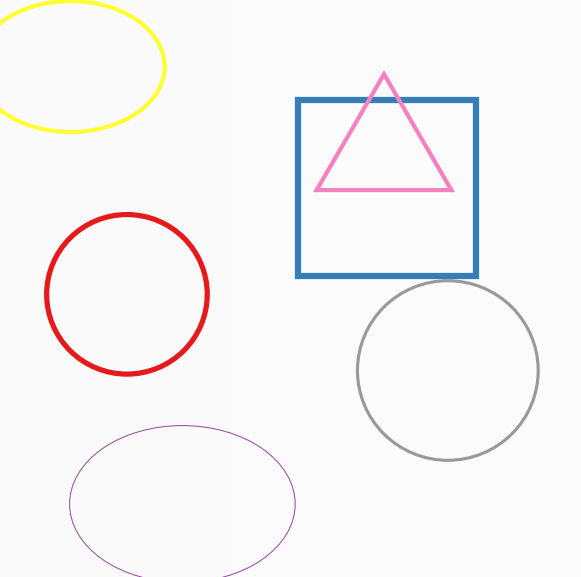[{"shape": "circle", "thickness": 2.5, "radius": 0.69, "center": [0.218, 0.489]}, {"shape": "square", "thickness": 3, "radius": 0.76, "center": [0.666, 0.674]}, {"shape": "oval", "thickness": 0.5, "radius": 0.97, "center": [0.314, 0.126]}, {"shape": "oval", "thickness": 2, "radius": 0.81, "center": [0.121, 0.884]}, {"shape": "triangle", "thickness": 2, "radius": 0.67, "center": [0.661, 0.737]}, {"shape": "circle", "thickness": 1.5, "radius": 0.78, "center": [0.77, 0.358]}]